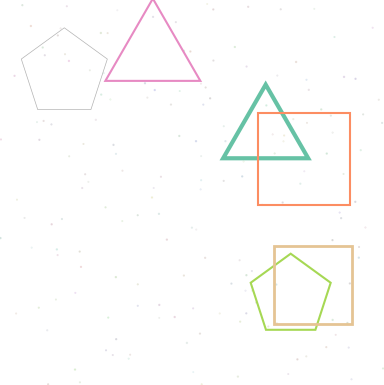[{"shape": "triangle", "thickness": 3, "radius": 0.64, "center": [0.69, 0.653]}, {"shape": "square", "thickness": 1.5, "radius": 0.6, "center": [0.789, 0.586]}, {"shape": "triangle", "thickness": 1.5, "radius": 0.71, "center": [0.397, 0.861]}, {"shape": "pentagon", "thickness": 1.5, "radius": 0.55, "center": [0.755, 0.232]}, {"shape": "square", "thickness": 2, "radius": 0.51, "center": [0.814, 0.26]}, {"shape": "pentagon", "thickness": 0.5, "radius": 0.59, "center": [0.167, 0.81]}]